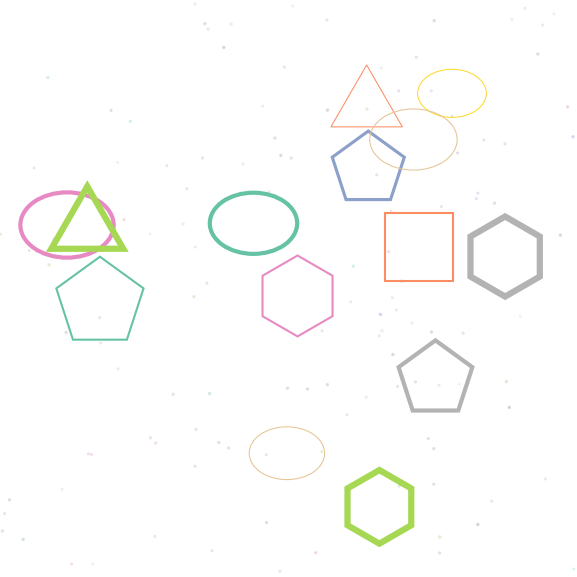[{"shape": "oval", "thickness": 2, "radius": 0.38, "center": [0.439, 0.612]}, {"shape": "pentagon", "thickness": 1, "radius": 0.4, "center": [0.173, 0.475]}, {"shape": "square", "thickness": 1, "radius": 0.29, "center": [0.726, 0.571]}, {"shape": "triangle", "thickness": 0.5, "radius": 0.36, "center": [0.635, 0.815]}, {"shape": "pentagon", "thickness": 1.5, "radius": 0.33, "center": [0.638, 0.707]}, {"shape": "oval", "thickness": 2, "radius": 0.4, "center": [0.116, 0.61]}, {"shape": "hexagon", "thickness": 1, "radius": 0.35, "center": [0.515, 0.487]}, {"shape": "triangle", "thickness": 3, "radius": 0.36, "center": [0.151, 0.604]}, {"shape": "hexagon", "thickness": 3, "radius": 0.32, "center": [0.657, 0.121]}, {"shape": "oval", "thickness": 0.5, "radius": 0.3, "center": [0.783, 0.838]}, {"shape": "oval", "thickness": 0.5, "radius": 0.33, "center": [0.497, 0.214]}, {"shape": "oval", "thickness": 0.5, "radius": 0.38, "center": [0.716, 0.758]}, {"shape": "pentagon", "thickness": 2, "radius": 0.34, "center": [0.754, 0.343]}, {"shape": "hexagon", "thickness": 3, "radius": 0.35, "center": [0.875, 0.555]}]